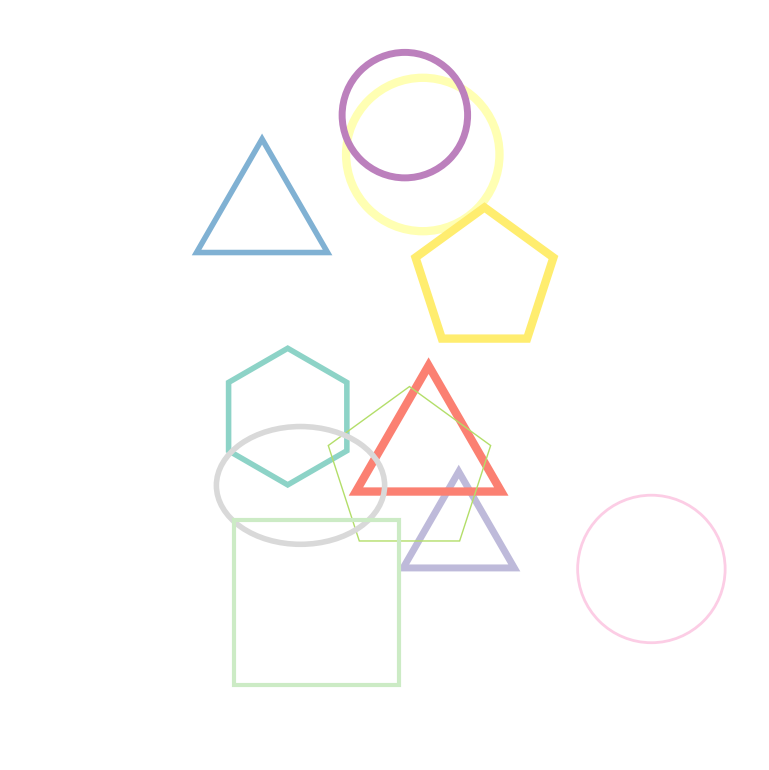[{"shape": "hexagon", "thickness": 2, "radius": 0.44, "center": [0.374, 0.459]}, {"shape": "circle", "thickness": 3, "radius": 0.5, "center": [0.549, 0.799]}, {"shape": "triangle", "thickness": 2.5, "radius": 0.42, "center": [0.596, 0.304]}, {"shape": "triangle", "thickness": 3, "radius": 0.54, "center": [0.557, 0.416]}, {"shape": "triangle", "thickness": 2, "radius": 0.49, "center": [0.34, 0.721]}, {"shape": "pentagon", "thickness": 0.5, "radius": 0.55, "center": [0.532, 0.387]}, {"shape": "circle", "thickness": 1, "radius": 0.48, "center": [0.846, 0.261]}, {"shape": "oval", "thickness": 2, "radius": 0.55, "center": [0.39, 0.37]}, {"shape": "circle", "thickness": 2.5, "radius": 0.41, "center": [0.526, 0.85]}, {"shape": "square", "thickness": 1.5, "radius": 0.53, "center": [0.411, 0.217]}, {"shape": "pentagon", "thickness": 3, "radius": 0.47, "center": [0.629, 0.636]}]